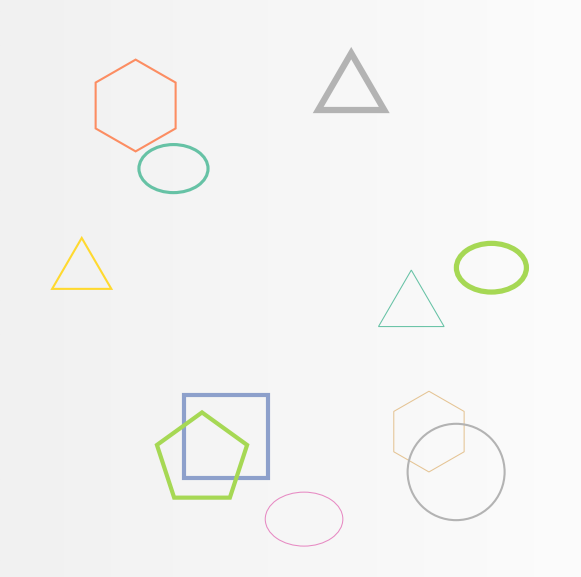[{"shape": "triangle", "thickness": 0.5, "radius": 0.33, "center": [0.708, 0.466]}, {"shape": "oval", "thickness": 1.5, "radius": 0.3, "center": [0.298, 0.707]}, {"shape": "hexagon", "thickness": 1, "radius": 0.4, "center": [0.233, 0.816]}, {"shape": "square", "thickness": 2, "radius": 0.36, "center": [0.389, 0.243]}, {"shape": "oval", "thickness": 0.5, "radius": 0.33, "center": [0.523, 0.1]}, {"shape": "oval", "thickness": 2.5, "radius": 0.3, "center": [0.845, 0.536]}, {"shape": "pentagon", "thickness": 2, "radius": 0.41, "center": [0.348, 0.203]}, {"shape": "triangle", "thickness": 1, "radius": 0.29, "center": [0.141, 0.528]}, {"shape": "hexagon", "thickness": 0.5, "radius": 0.35, "center": [0.738, 0.252]}, {"shape": "triangle", "thickness": 3, "radius": 0.33, "center": [0.604, 0.841]}, {"shape": "circle", "thickness": 1, "radius": 0.42, "center": [0.785, 0.182]}]